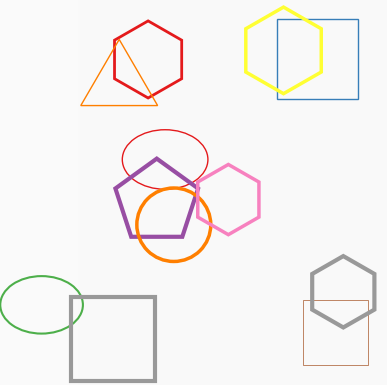[{"shape": "hexagon", "thickness": 2, "radius": 0.5, "center": [0.382, 0.846]}, {"shape": "oval", "thickness": 1, "radius": 0.55, "center": [0.426, 0.586]}, {"shape": "square", "thickness": 1, "radius": 0.52, "center": [0.819, 0.847]}, {"shape": "oval", "thickness": 1.5, "radius": 0.53, "center": [0.107, 0.208]}, {"shape": "pentagon", "thickness": 3, "radius": 0.56, "center": [0.405, 0.476]}, {"shape": "circle", "thickness": 2.5, "radius": 0.48, "center": [0.449, 0.416]}, {"shape": "triangle", "thickness": 1, "radius": 0.57, "center": [0.308, 0.783]}, {"shape": "hexagon", "thickness": 2.5, "radius": 0.56, "center": [0.732, 0.869]}, {"shape": "square", "thickness": 0.5, "radius": 0.42, "center": [0.865, 0.136]}, {"shape": "hexagon", "thickness": 2.5, "radius": 0.46, "center": [0.589, 0.482]}, {"shape": "hexagon", "thickness": 3, "radius": 0.46, "center": [0.886, 0.242]}, {"shape": "square", "thickness": 3, "radius": 0.55, "center": [0.292, 0.12]}]